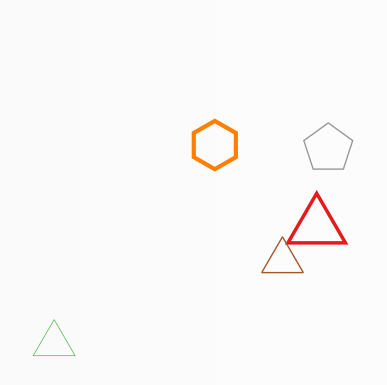[{"shape": "triangle", "thickness": 2.5, "radius": 0.43, "center": [0.817, 0.412]}, {"shape": "triangle", "thickness": 0.5, "radius": 0.31, "center": [0.14, 0.107]}, {"shape": "hexagon", "thickness": 3, "radius": 0.31, "center": [0.554, 0.623]}, {"shape": "triangle", "thickness": 1, "radius": 0.31, "center": [0.729, 0.323]}, {"shape": "pentagon", "thickness": 1, "radius": 0.33, "center": [0.847, 0.614]}]